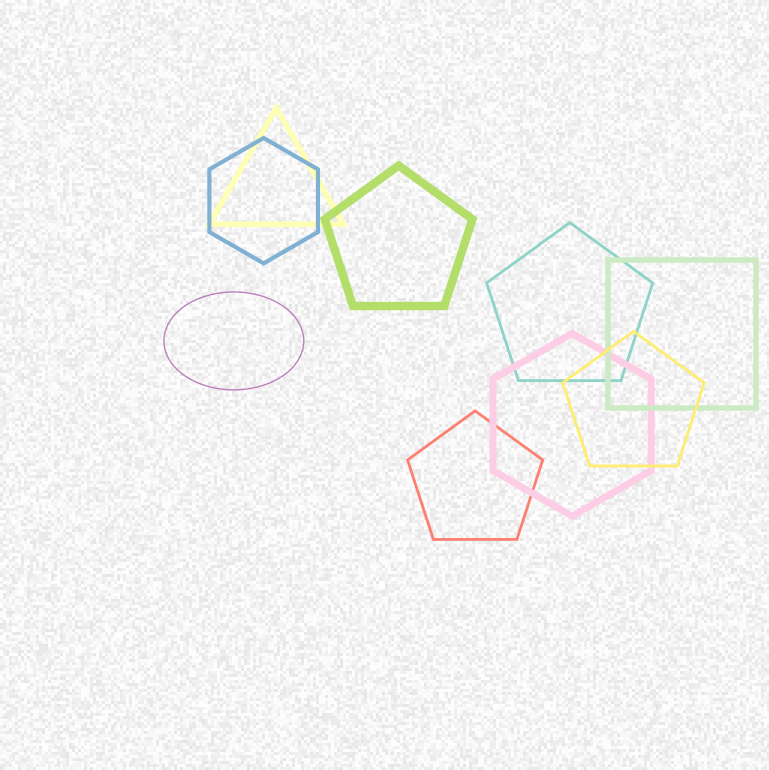[{"shape": "pentagon", "thickness": 1, "radius": 0.57, "center": [0.74, 0.597]}, {"shape": "triangle", "thickness": 2, "radius": 0.5, "center": [0.359, 0.759]}, {"shape": "pentagon", "thickness": 1, "radius": 0.46, "center": [0.617, 0.374]}, {"shape": "hexagon", "thickness": 1.5, "radius": 0.41, "center": [0.342, 0.739]}, {"shape": "pentagon", "thickness": 3, "radius": 0.5, "center": [0.518, 0.684]}, {"shape": "hexagon", "thickness": 2.5, "radius": 0.59, "center": [0.743, 0.448]}, {"shape": "oval", "thickness": 0.5, "radius": 0.45, "center": [0.304, 0.557]}, {"shape": "square", "thickness": 2, "radius": 0.48, "center": [0.885, 0.566]}, {"shape": "pentagon", "thickness": 1, "radius": 0.48, "center": [0.823, 0.473]}]